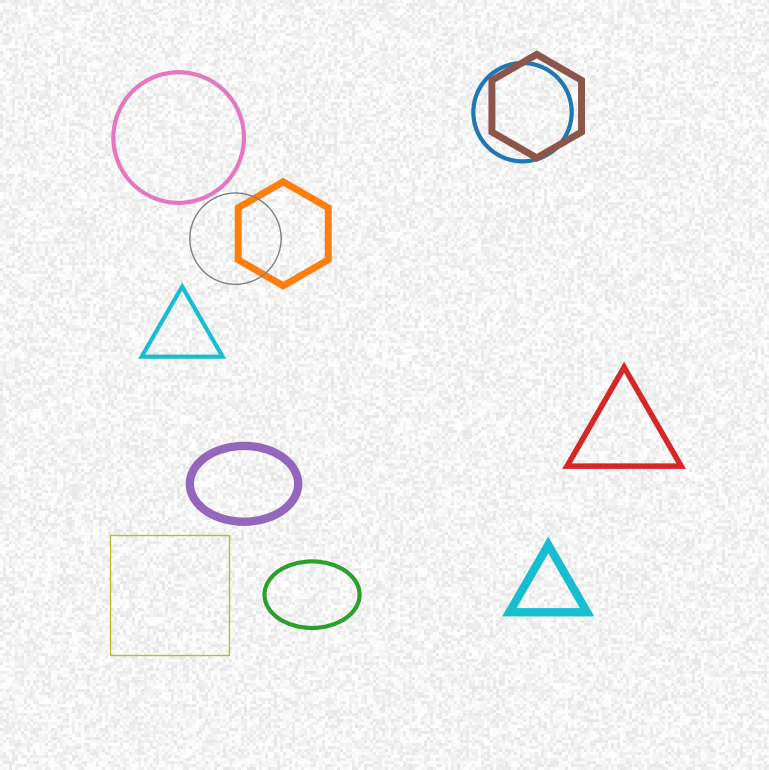[{"shape": "circle", "thickness": 1.5, "radius": 0.32, "center": [0.679, 0.854]}, {"shape": "hexagon", "thickness": 2.5, "radius": 0.34, "center": [0.368, 0.696]}, {"shape": "oval", "thickness": 1.5, "radius": 0.31, "center": [0.405, 0.228]}, {"shape": "triangle", "thickness": 2, "radius": 0.43, "center": [0.811, 0.437]}, {"shape": "oval", "thickness": 3, "radius": 0.35, "center": [0.317, 0.372]}, {"shape": "hexagon", "thickness": 2.5, "radius": 0.34, "center": [0.697, 0.862]}, {"shape": "circle", "thickness": 1.5, "radius": 0.42, "center": [0.232, 0.821]}, {"shape": "circle", "thickness": 0.5, "radius": 0.3, "center": [0.306, 0.69]}, {"shape": "square", "thickness": 0.5, "radius": 0.39, "center": [0.22, 0.227]}, {"shape": "triangle", "thickness": 3, "radius": 0.29, "center": [0.712, 0.234]}, {"shape": "triangle", "thickness": 1.5, "radius": 0.3, "center": [0.237, 0.567]}]